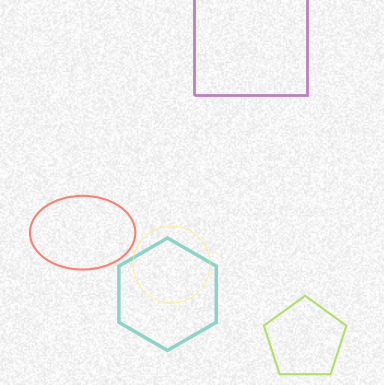[{"shape": "hexagon", "thickness": 2.5, "radius": 0.73, "center": [0.435, 0.236]}, {"shape": "oval", "thickness": 1.5, "radius": 0.68, "center": [0.215, 0.396]}, {"shape": "pentagon", "thickness": 1.5, "radius": 0.56, "center": [0.793, 0.119]}, {"shape": "square", "thickness": 2, "radius": 0.73, "center": [0.65, 0.9]}, {"shape": "circle", "thickness": 0.5, "radius": 0.5, "center": [0.445, 0.313]}]